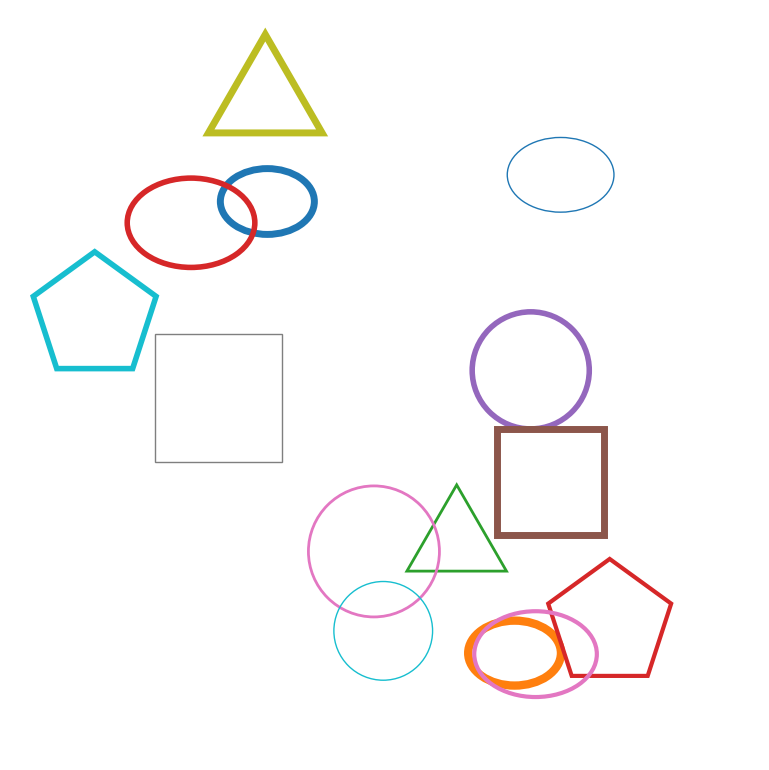[{"shape": "oval", "thickness": 0.5, "radius": 0.35, "center": [0.728, 0.773]}, {"shape": "oval", "thickness": 2.5, "radius": 0.31, "center": [0.347, 0.738]}, {"shape": "oval", "thickness": 3, "radius": 0.3, "center": [0.668, 0.152]}, {"shape": "triangle", "thickness": 1, "radius": 0.37, "center": [0.593, 0.296]}, {"shape": "oval", "thickness": 2, "radius": 0.41, "center": [0.248, 0.711]}, {"shape": "pentagon", "thickness": 1.5, "radius": 0.42, "center": [0.792, 0.19]}, {"shape": "circle", "thickness": 2, "radius": 0.38, "center": [0.689, 0.519]}, {"shape": "square", "thickness": 2.5, "radius": 0.35, "center": [0.715, 0.374]}, {"shape": "circle", "thickness": 1, "radius": 0.43, "center": [0.486, 0.284]}, {"shape": "oval", "thickness": 1.5, "radius": 0.4, "center": [0.696, 0.15]}, {"shape": "square", "thickness": 0.5, "radius": 0.41, "center": [0.284, 0.483]}, {"shape": "triangle", "thickness": 2.5, "radius": 0.43, "center": [0.345, 0.87]}, {"shape": "pentagon", "thickness": 2, "radius": 0.42, "center": [0.123, 0.589]}, {"shape": "circle", "thickness": 0.5, "radius": 0.32, "center": [0.498, 0.181]}]